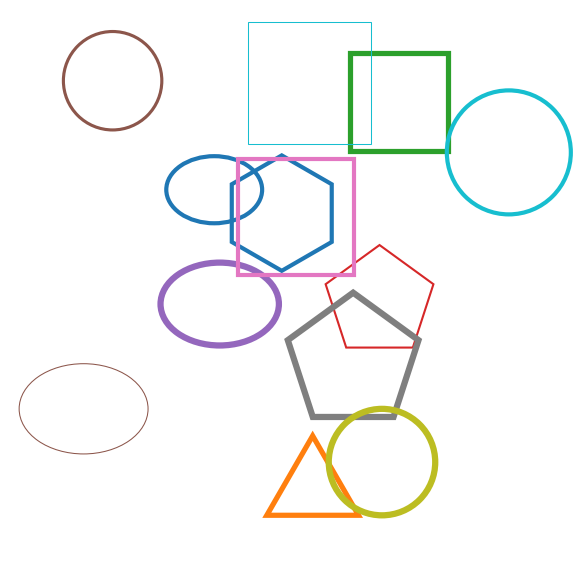[{"shape": "oval", "thickness": 2, "radius": 0.41, "center": [0.371, 0.671]}, {"shape": "hexagon", "thickness": 2, "radius": 0.5, "center": [0.488, 0.63]}, {"shape": "triangle", "thickness": 2.5, "radius": 0.46, "center": [0.541, 0.153]}, {"shape": "square", "thickness": 2.5, "radius": 0.42, "center": [0.69, 0.822]}, {"shape": "pentagon", "thickness": 1, "radius": 0.49, "center": [0.657, 0.477]}, {"shape": "oval", "thickness": 3, "radius": 0.51, "center": [0.38, 0.473]}, {"shape": "circle", "thickness": 1.5, "radius": 0.43, "center": [0.195, 0.859]}, {"shape": "oval", "thickness": 0.5, "radius": 0.56, "center": [0.145, 0.291]}, {"shape": "square", "thickness": 2, "radius": 0.5, "center": [0.513, 0.623]}, {"shape": "pentagon", "thickness": 3, "radius": 0.59, "center": [0.612, 0.373]}, {"shape": "circle", "thickness": 3, "radius": 0.46, "center": [0.661, 0.199]}, {"shape": "square", "thickness": 0.5, "radius": 0.53, "center": [0.536, 0.855]}, {"shape": "circle", "thickness": 2, "radius": 0.54, "center": [0.881, 0.735]}]